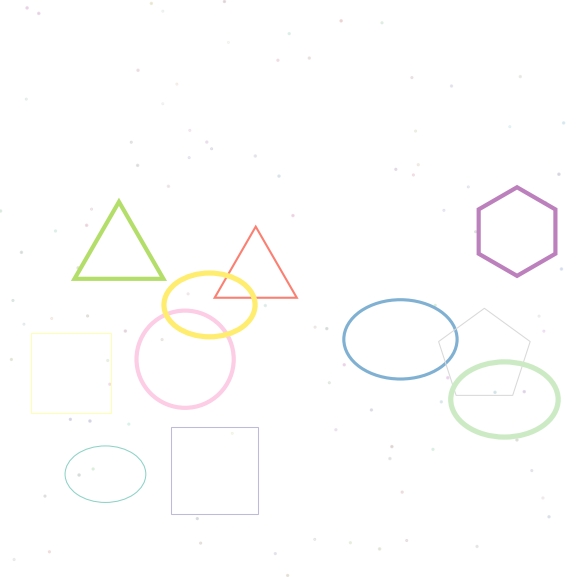[{"shape": "oval", "thickness": 0.5, "radius": 0.35, "center": [0.183, 0.178]}, {"shape": "square", "thickness": 0.5, "radius": 0.34, "center": [0.123, 0.353]}, {"shape": "square", "thickness": 0.5, "radius": 0.37, "center": [0.371, 0.184]}, {"shape": "triangle", "thickness": 1, "radius": 0.41, "center": [0.443, 0.525]}, {"shape": "oval", "thickness": 1.5, "radius": 0.49, "center": [0.693, 0.411]}, {"shape": "triangle", "thickness": 2, "radius": 0.44, "center": [0.206, 0.561]}, {"shape": "circle", "thickness": 2, "radius": 0.42, "center": [0.321, 0.377]}, {"shape": "pentagon", "thickness": 0.5, "radius": 0.42, "center": [0.839, 0.382]}, {"shape": "hexagon", "thickness": 2, "radius": 0.38, "center": [0.895, 0.598]}, {"shape": "oval", "thickness": 2.5, "radius": 0.47, "center": [0.874, 0.307]}, {"shape": "oval", "thickness": 2.5, "radius": 0.39, "center": [0.363, 0.471]}]